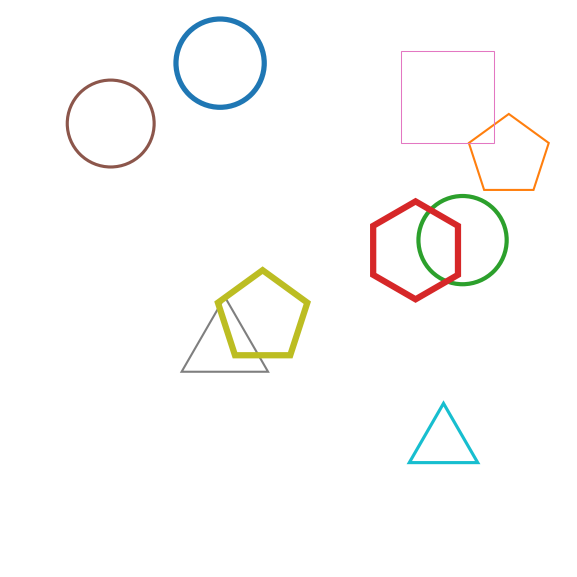[{"shape": "circle", "thickness": 2.5, "radius": 0.38, "center": [0.381, 0.89]}, {"shape": "pentagon", "thickness": 1, "radius": 0.36, "center": [0.881, 0.729]}, {"shape": "circle", "thickness": 2, "radius": 0.38, "center": [0.801, 0.583]}, {"shape": "hexagon", "thickness": 3, "radius": 0.42, "center": [0.72, 0.566]}, {"shape": "circle", "thickness": 1.5, "radius": 0.38, "center": [0.192, 0.785]}, {"shape": "square", "thickness": 0.5, "radius": 0.4, "center": [0.775, 0.832]}, {"shape": "triangle", "thickness": 1, "radius": 0.43, "center": [0.389, 0.399]}, {"shape": "pentagon", "thickness": 3, "radius": 0.41, "center": [0.455, 0.45]}, {"shape": "triangle", "thickness": 1.5, "radius": 0.34, "center": [0.768, 0.232]}]